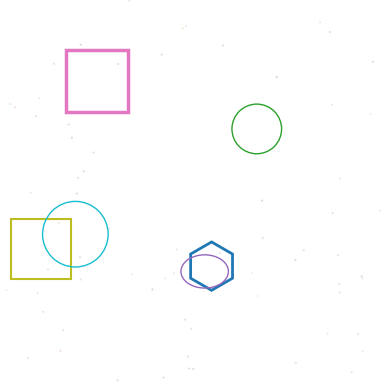[{"shape": "hexagon", "thickness": 2, "radius": 0.31, "center": [0.55, 0.309]}, {"shape": "circle", "thickness": 1, "radius": 0.32, "center": [0.667, 0.665]}, {"shape": "oval", "thickness": 1, "radius": 0.31, "center": [0.532, 0.295]}, {"shape": "square", "thickness": 2.5, "radius": 0.41, "center": [0.252, 0.79]}, {"shape": "square", "thickness": 1.5, "radius": 0.39, "center": [0.107, 0.353]}, {"shape": "circle", "thickness": 1, "radius": 0.43, "center": [0.196, 0.392]}]